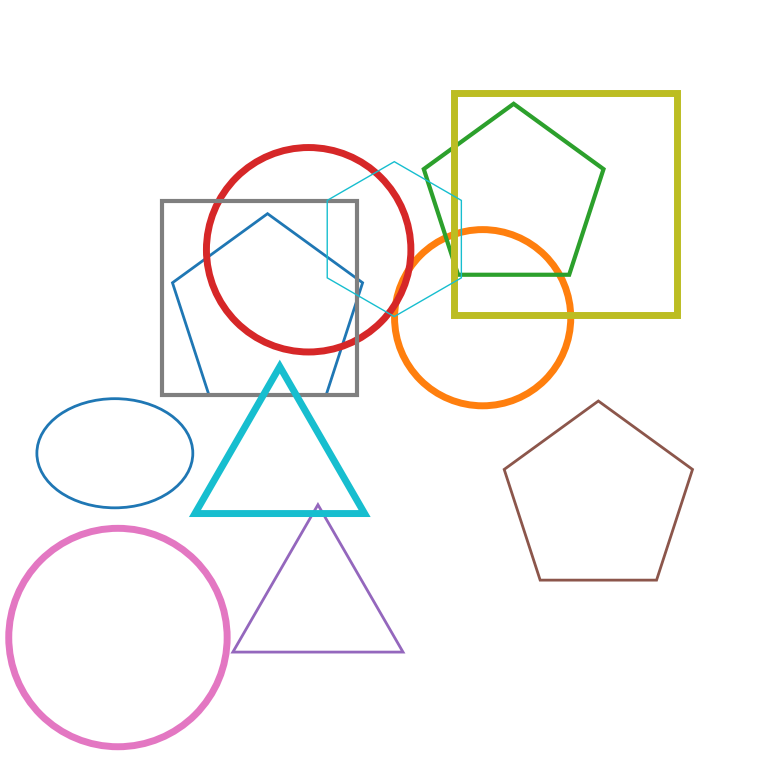[{"shape": "pentagon", "thickness": 1, "radius": 0.65, "center": [0.347, 0.593]}, {"shape": "oval", "thickness": 1, "radius": 0.51, "center": [0.149, 0.411]}, {"shape": "circle", "thickness": 2.5, "radius": 0.57, "center": [0.627, 0.587]}, {"shape": "pentagon", "thickness": 1.5, "radius": 0.61, "center": [0.667, 0.742]}, {"shape": "circle", "thickness": 2.5, "radius": 0.66, "center": [0.401, 0.676]}, {"shape": "triangle", "thickness": 1, "radius": 0.64, "center": [0.413, 0.217]}, {"shape": "pentagon", "thickness": 1, "radius": 0.64, "center": [0.777, 0.351]}, {"shape": "circle", "thickness": 2.5, "radius": 0.71, "center": [0.153, 0.172]}, {"shape": "square", "thickness": 1.5, "radius": 0.63, "center": [0.337, 0.613]}, {"shape": "square", "thickness": 2.5, "radius": 0.72, "center": [0.734, 0.735]}, {"shape": "triangle", "thickness": 2.5, "radius": 0.64, "center": [0.363, 0.397]}, {"shape": "hexagon", "thickness": 0.5, "radius": 0.5, "center": [0.512, 0.689]}]